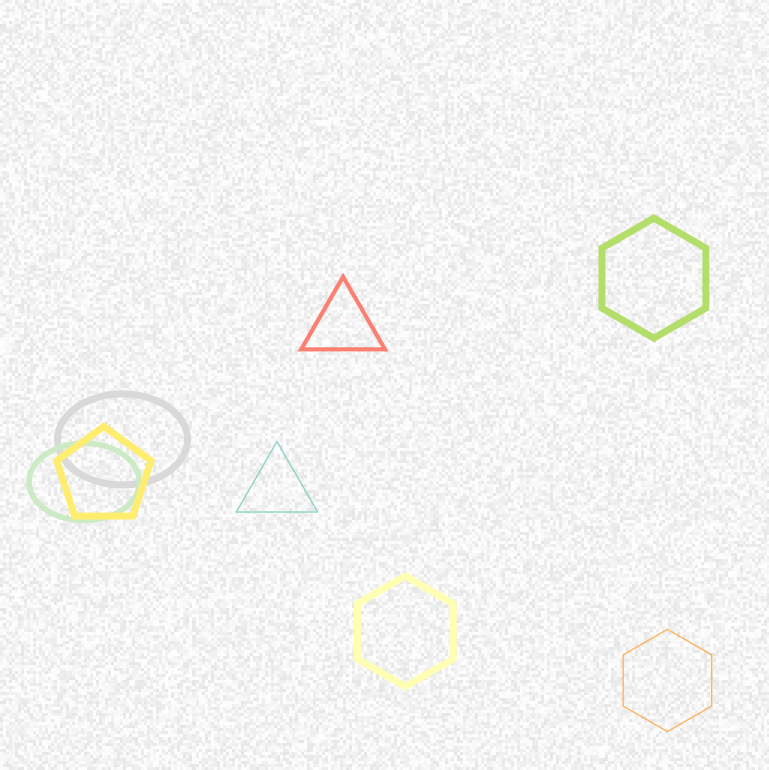[{"shape": "triangle", "thickness": 0.5, "radius": 0.31, "center": [0.36, 0.366]}, {"shape": "hexagon", "thickness": 2.5, "radius": 0.36, "center": [0.526, 0.18]}, {"shape": "triangle", "thickness": 1.5, "radius": 0.31, "center": [0.446, 0.578]}, {"shape": "hexagon", "thickness": 0.5, "radius": 0.33, "center": [0.867, 0.116]}, {"shape": "hexagon", "thickness": 2.5, "radius": 0.39, "center": [0.849, 0.639]}, {"shape": "oval", "thickness": 2.5, "radius": 0.42, "center": [0.159, 0.429]}, {"shape": "oval", "thickness": 2, "radius": 0.36, "center": [0.109, 0.374]}, {"shape": "pentagon", "thickness": 2.5, "radius": 0.32, "center": [0.135, 0.382]}]